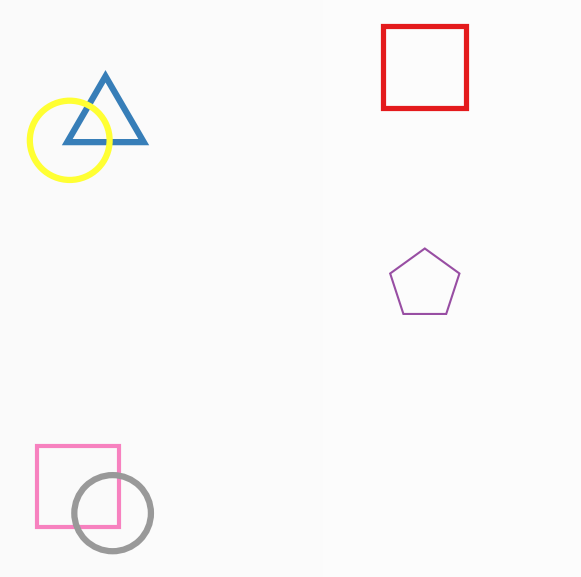[{"shape": "square", "thickness": 2.5, "radius": 0.36, "center": [0.731, 0.883]}, {"shape": "triangle", "thickness": 3, "radius": 0.38, "center": [0.182, 0.791]}, {"shape": "pentagon", "thickness": 1, "radius": 0.31, "center": [0.731, 0.506]}, {"shape": "circle", "thickness": 3, "radius": 0.34, "center": [0.12, 0.756]}, {"shape": "square", "thickness": 2, "radius": 0.35, "center": [0.134, 0.157]}, {"shape": "circle", "thickness": 3, "radius": 0.33, "center": [0.194, 0.111]}]